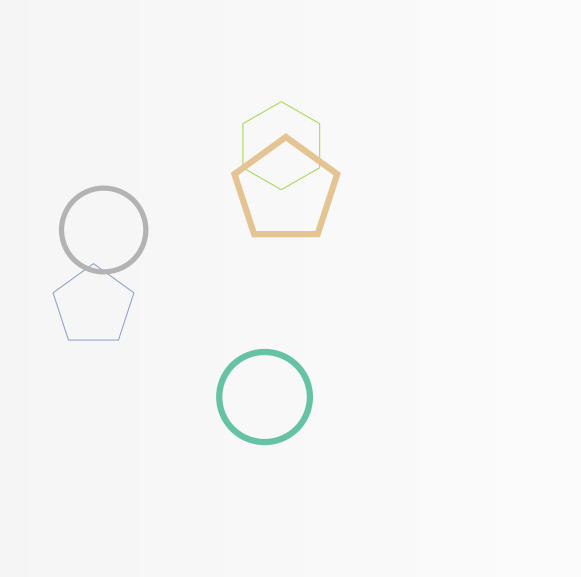[{"shape": "circle", "thickness": 3, "radius": 0.39, "center": [0.455, 0.312]}, {"shape": "pentagon", "thickness": 0.5, "radius": 0.37, "center": [0.161, 0.469]}, {"shape": "hexagon", "thickness": 0.5, "radius": 0.38, "center": [0.484, 0.747]}, {"shape": "pentagon", "thickness": 3, "radius": 0.46, "center": [0.492, 0.669]}, {"shape": "circle", "thickness": 2.5, "radius": 0.36, "center": [0.178, 0.601]}]